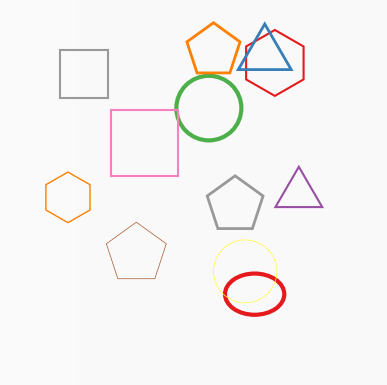[{"shape": "hexagon", "thickness": 1.5, "radius": 0.43, "center": [0.709, 0.837]}, {"shape": "oval", "thickness": 3, "radius": 0.38, "center": [0.657, 0.236]}, {"shape": "triangle", "thickness": 2, "radius": 0.39, "center": [0.683, 0.859]}, {"shape": "circle", "thickness": 3, "radius": 0.42, "center": [0.539, 0.719]}, {"shape": "triangle", "thickness": 1.5, "radius": 0.35, "center": [0.771, 0.497]}, {"shape": "hexagon", "thickness": 1, "radius": 0.33, "center": [0.175, 0.487]}, {"shape": "pentagon", "thickness": 2, "radius": 0.36, "center": [0.551, 0.869]}, {"shape": "circle", "thickness": 0.5, "radius": 0.41, "center": [0.633, 0.295]}, {"shape": "pentagon", "thickness": 0.5, "radius": 0.41, "center": [0.352, 0.342]}, {"shape": "square", "thickness": 1.5, "radius": 0.43, "center": [0.373, 0.629]}, {"shape": "square", "thickness": 1.5, "radius": 0.31, "center": [0.216, 0.809]}, {"shape": "pentagon", "thickness": 2, "radius": 0.38, "center": [0.607, 0.468]}]